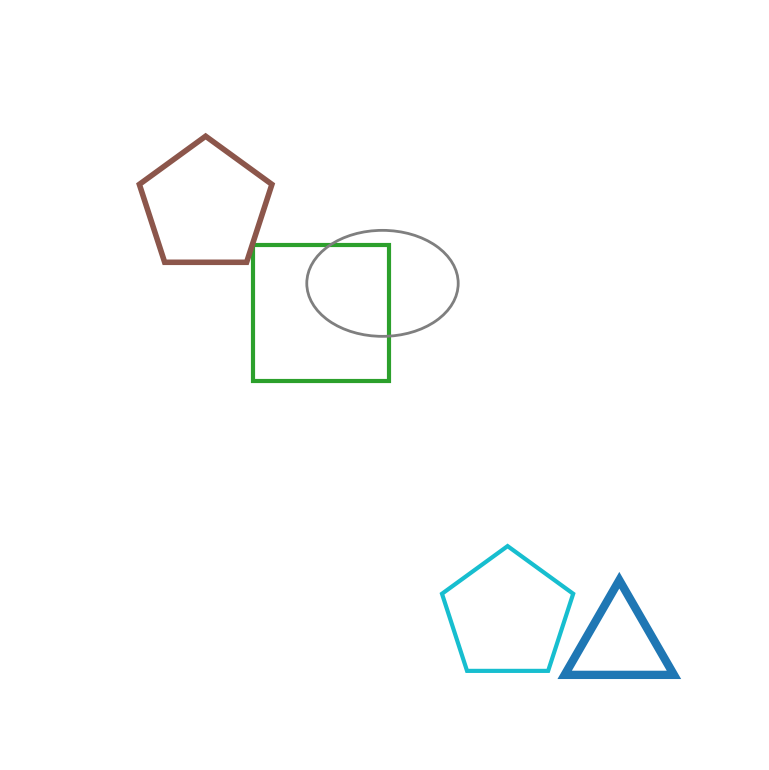[{"shape": "triangle", "thickness": 3, "radius": 0.41, "center": [0.804, 0.165]}, {"shape": "square", "thickness": 1.5, "radius": 0.44, "center": [0.417, 0.594]}, {"shape": "pentagon", "thickness": 2, "radius": 0.45, "center": [0.267, 0.733]}, {"shape": "oval", "thickness": 1, "radius": 0.49, "center": [0.497, 0.632]}, {"shape": "pentagon", "thickness": 1.5, "radius": 0.45, "center": [0.659, 0.201]}]